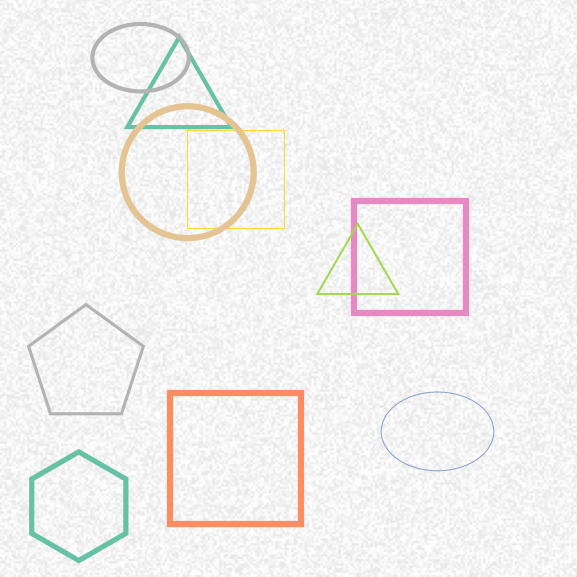[{"shape": "hexagon", "thickness": 2.5, "radius": 0.47, "center": [0.136, 0.123]}, {"shape": "triangle", "thickness": 2, "radius": 0.52, "center": [0.31, 0.831]}, {"shape": "square", "thickness": 3, "radius": 0.57, "center": [0.408, 0.206]}, {"shape": "oval", "thickness": 0.5, "radius": 0.49, "center": [0.758, 0.252]}, {"shape": "square", "thickness": 3, "radius": 0.49, "center": [0.709, 0.554]}, {"shape": "triangle", "thickness": 1, "radius": 0.41, "center": [0.62, 0.53]}, {"shape": "square", "thickness": 0.5, "radius": 0.42, "center": [0.408, 0.689]}, {"shape": "circle", "thickness": 3, "radius": 0.57, "center": [0.325, 0.701]}, {"shape": "pentagon", "thickness": 1.5, "radius": 0.52, "center": [0.149, 0.367]}, {"shape": "oval", "thickness": 2, "radius": 0.42, "center": [0.243, 0.899]}]